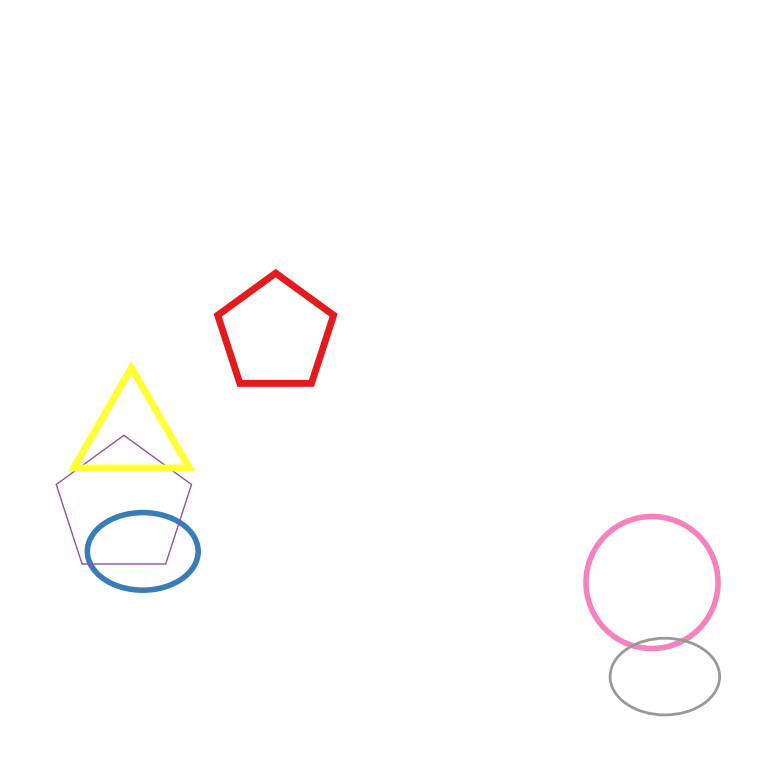[{"shape": "pentagon", "thickness": 2.5, "radius": 0.4, "center": [0.358, 0.566]}, {"shape": "oval", "thickness": 2, "radius": 0.36, "center": [0.185, 0.284]}, {"shape": "pentagon", "thickness": 0.5, "radius": 0.46, "center": [0.161, 0.342]}, {"shape": "triangle", "thickness": 2.5, "radius": 0.43, "center": [0.171, 0.436]}, {"shape": "circle", "thickness": 2, "radius": 0.43, "center": [0.847, 0.244]}, {"shape": "oval", "thickness": 1, "radius": 0.36, "center": [0.863, 0.121]}]